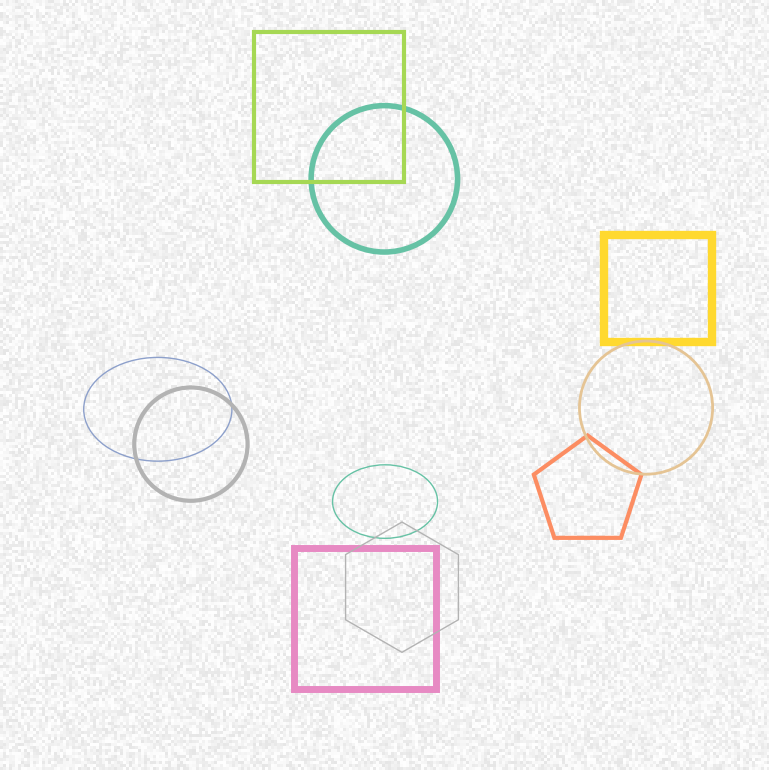[{"shape": "oval", "thickness": 0.5, "radius": 0.34, "center": [0.5, 0.349]}, {"shape": "circle", "thickness": 2, "radius": 0.48, "center": [0.499, 0.768]}, {"shape": "pentagon", "thickness": 1.5, "radius": 0.37, "center": [0.763, 0.361]}, {"shape": "oval", "thickness": 0.5, "radius": 0.48, "center": [0.205, 0.468]}, {"shape": "square", "thickness": 2.5, "radius": 0.46, "center": [0.474, 0.197]}, {"shape": "square", "thickness": 1.5, "radius": 0.49, "center": [0.427, 0.861]}, {"shape": "square", "thickness": 3, "radius": 0.35, "center": [0.854, 0.625]}, {"shape": "circle", "thickness": 1, "radius": 0.43, "center": [0.839, 0.471]}, {"shape": "hexagon", "thickness": 0.5, "radius": 0.42, "center": [0.522, 0.237]}, {"shape": "circle", "thickness": 1.5, "radius": 0.37, "center": [0.248, 0.423]}]